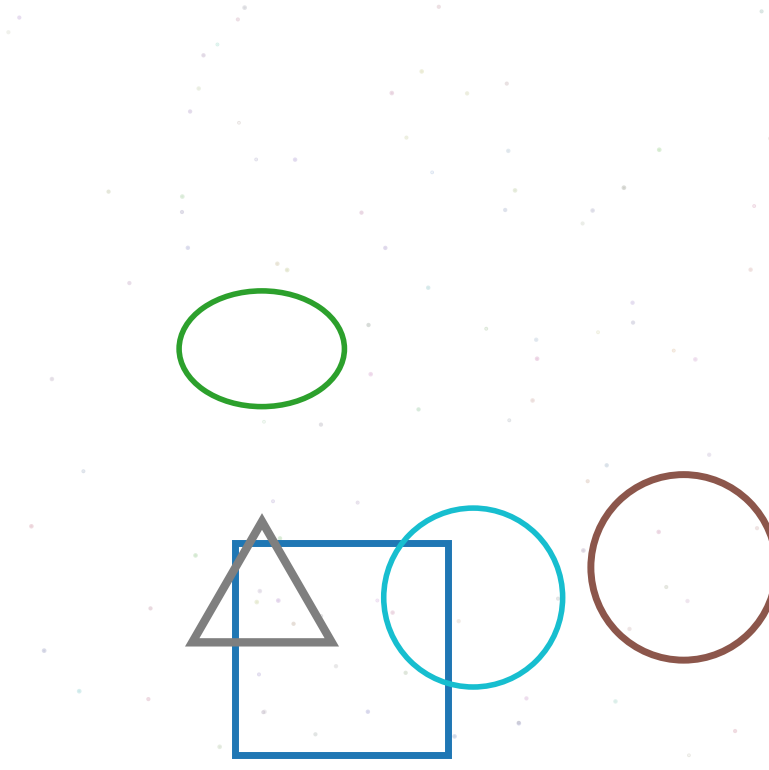[{"shape": "square", "thickness": 2.5, "radius": 0.69, "center": [0.443, 0.157]}, {"shape": "oval", "thickness": 2, "radius": 0.54, "center": [0.34, 0.547]}, {"shape": "circle", "thickness": 2.5, "radius": 0.6, "center": [0.888, 0.263]}, {"shape": "triangle", "thickness": 3, "radius": 0.52, "center": [0.34, 0.218]}, {"shape": "circle", "thickness": 2, "radius": 0.58, "center": [0.615, 0.224]}]